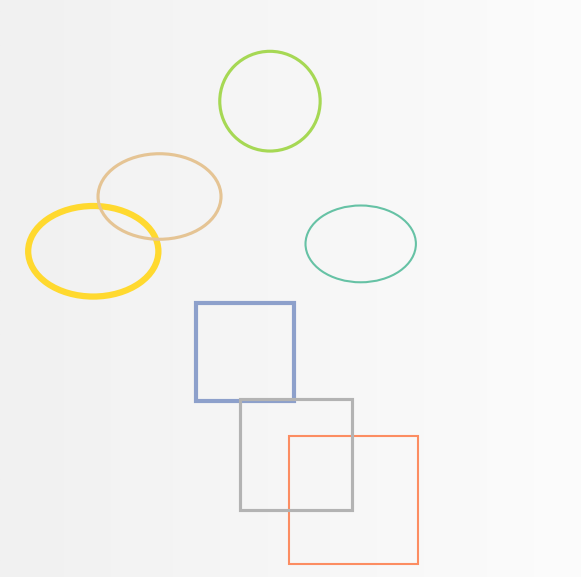[{"shape": "oval", "thickness": 1, "radius": 0.47, "center": [0.621, 0.577]}, {"shape": "square", "thickness": 1, "radius": 0.55, "center": [0.609, 0.134]}, {"shape": "square", "thickness": 2, "radius": 0.42, "center": [0.422, 0.39]}, {"shape": "circle", "thickness": 1.5, "radius": 0.43, "center": [0.464, 0.824]}, {"shape": "oval", "thickness": 3, "radius": 0.56, "center": [0.16, 0.564]}, {"shape": "oval", "thickness": 1.5, "radius": 0.53, "center": [0.274, 0.659]}, {"shape": "square", "thickness": 1.5, "radius": 0.48, "center": [0.509, 0.212]}]